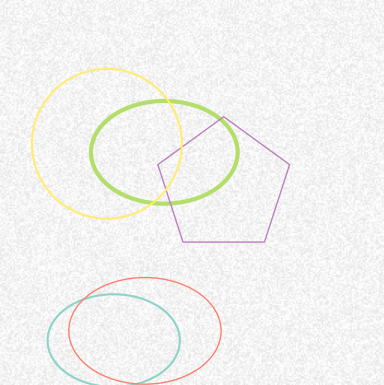[{"shape": "oval", "thickness": 1.5, "radius": 0.86, "center": [0.295, 0.115]}, {"shape": "oval", "thickness": 1, "radius": 0.99, "center": [0.376, 0.141]}, {"shape": "oval", "thickness": 3, "radius": 0.95, "center": [0.427, 0.604]}, {"shape": "pentagon", "thickness": 1, "radius": 0.9, "center": [0.581, 0.517]}, {"shape": "circle", "thickness": 1.5, "radius": 0.97, "center": [0.278, 0.627]}]